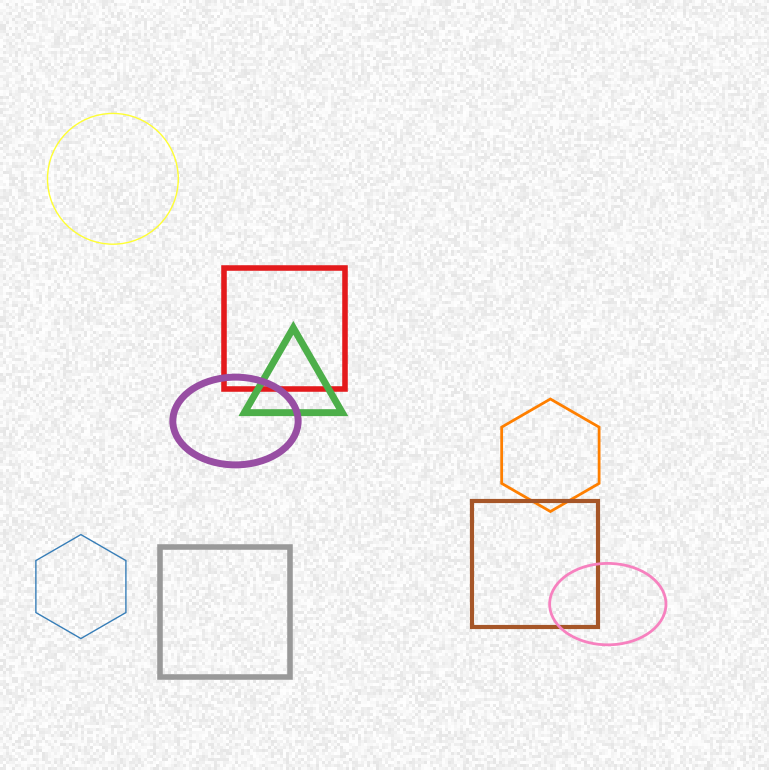[{"shape": "square", "thickness": 2, "radius": 0.39, "center": [0.37, 0.573]}, {"shape": "hexagon", "thickness": 0.5, "radius": 0.34, "center": [0.105, 0.238]}, {"shape": "triangle", "thickness": 2.5, "radius": 0.37, "center": [0.381, 0.501]}, {"shape": "oval", "thickness": 2.5, "radius": 0.41, "center": [0.306, 0.453]}, {"shape": "hexagon", "thickness": 1, "radius": 0.37, "center": [0.715, 0.409]}, {"shape": "circle", "thickness": 0.5, "radius": 0.42, "center": [0.147, 0.768]}, {"shape": "square", "thickness": 1.5, "radius": 0.41, "center": [0.695, 0.267]}, {"shape": "oval", "thickness": 1, "radius": 0.38, "center": [0.789, 0.215]}, {"shape": "square", "thickness": 2, "radius": 0.42, "center": [0.292, 0.205]}]